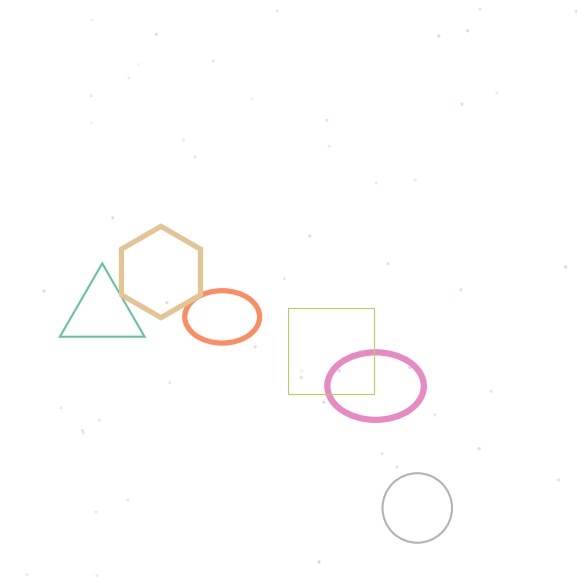[{"shape": "triangle", "thickness": 1, "radius": 0.42, "center": [0.177, 0.458]}, {"shape": "oval", "thickness": 2.5, "radius": 0.32, "center": [0.385, 0.45]}, {"shape": "oval", "thickness": 3, "radius": 0.42, "center": [0.65, 0.331]}, {"shape": "square", "thickness": 0.5, "radius": 0.37, "center": [0.573, 0.391]}, {"shape": "hexagon", "thickness": 2.5, "radius": 0.4, "center": [0.279, 0.528]}, {"shape": "circle", "thickness": 1, "radius": 0.3, "center": [0.723, 0.12]}]